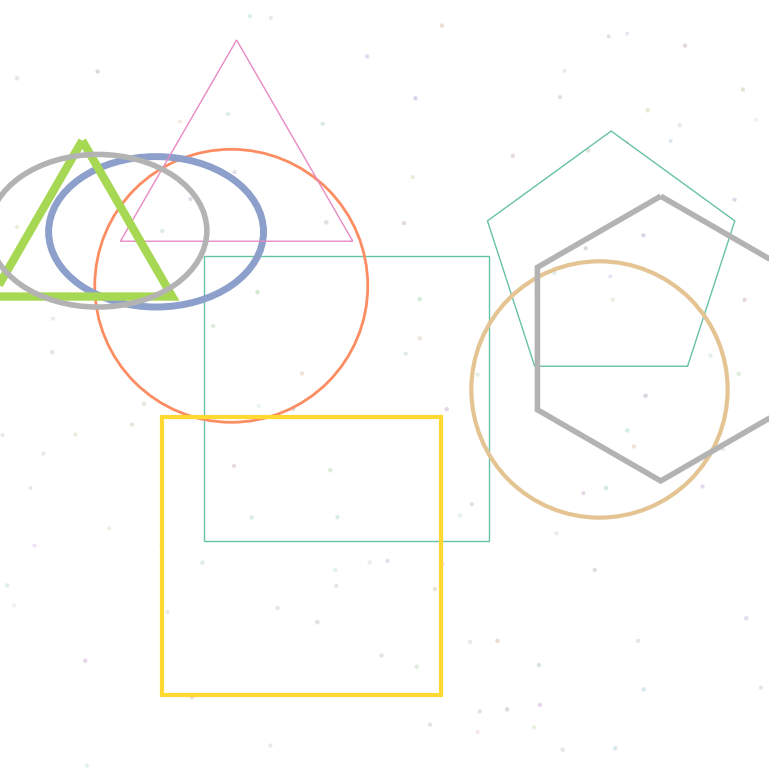[{"shape": "square", "thickness": 0.5, "radius": 0.93, "center": [0.45, 0.483]}, {"shape": "pentagon", "thickness": 0.5, "radius": 0.84, "center": [0.794, 0.661]}, {"shape": "circle", "thickness": 1, "radius": 0.89, "center": [0.3, 0.629]}, {"shape": "oval", "thickness": 2.5, "radius": 0.7, "center": [0.203, 0.699]}, {"shape": "triangle", "thickness": 0.5, "radius": 0.87, "center": [0.307, 0.774]}, {"shape": "triangle", "thickness": 3, "radius": 0.67, "center": [0.107, 0.682]}, {"shape": "square", "thickness": 1.5, "radius": 0.9, "center": [0.391, 0.278]}, {"shape": "circle", "thickness": 1.5, "radius": 0.83, "center": [0.779, 0.494]}, {"shape": "hexagon", "thickness": 2, "radius": 0.92, "center": [0.858, 0.56]}, {"shape": "oval", "thickness": 2, "radius": 0.71, "center": [0.127, 0.7]}]